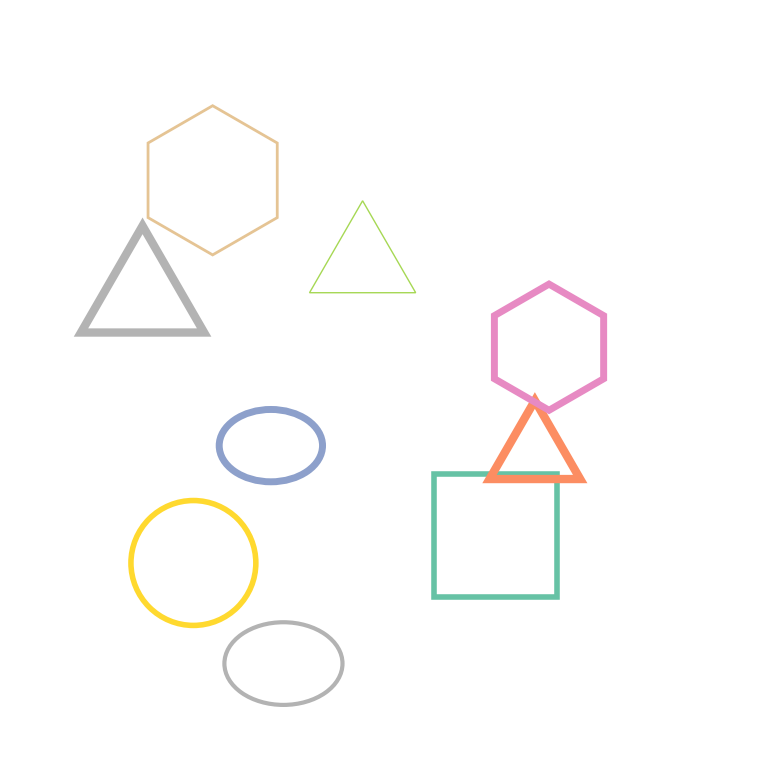[{"shape": "square", "thickness": 2, "radius": 0.4, "center": [0.644, 0.304]}, {"shape": "triangle", "thickness": 3, "radius": 0.34, "center": [0.695, 0.412]}, {"shape": "oval", "thickness": 2.5, "radius": 0.34, "center": [0.352, 0.421]}, {"shape": "hexagon", "thickness": 2.5, "radius": 0.41, "center": [0.713, 0.549]}, {"shape": "triangle", "thickness": 0.5, "radius": 0.4, "center": [0.471, 0.66]}, {"shape": "circle", "thickness": 2, "radius": 0.41, "center": [0.251, 0.269]}, {"shape": "hexagon", "thickness": 1, "radius": 0.48, "center": [0.276, 0.766]}, {"shape": "oval", "thickness": 1.5, "radius": 0.38, "center": [0.368, 0.138]}, {"shape": "triangle", "thickness": 3, "radius": 0.46, "center": [0.185, 0.614]}]